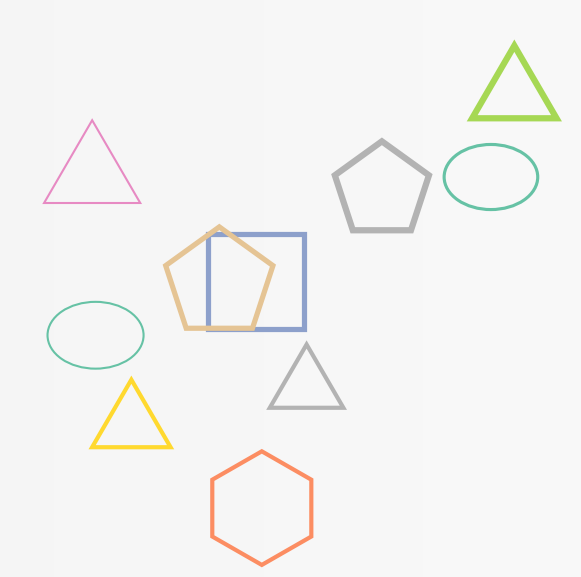[{"shape": "oval", "thickness": 1, "radius": 0.41, "center": [0.164, 0.419]}, {"shape": "oval", "thickness": 1.5, "radius": 0.4, "center": [0.845, 0.693]}, {"shape": "hexagon", "thickness": 2, "radius": 0.49, "center": [0.45, 0.119]}, {"shape": "square", "thickness": 2.5, "radius": 0.41, "center": [0.44, 0.512]}, {"shape": "triangle", "thickness": 1, "radius": 0.48, "center": [0.159, 0.695]}, {"shape": "triangle", "thickness": 3, "radius": 0.42, "center": [0.885, 0.836]}, {"shape": "triangle", "thickness": 2, "radius": 0.39, "center": [0.226, 0.264]}, {"shape": "pentagon", "thickness": 2.5, "radius": 0.49, "center": [0.377, 0.509]}, {"shape": "pentagon", "thickness": 3, "radius": 0.43, "center": [0.657, 0.669]}, {"shape": "triangle", "thickness": 2, "radius": 0.37, "center": [0.527, 0.33]}]